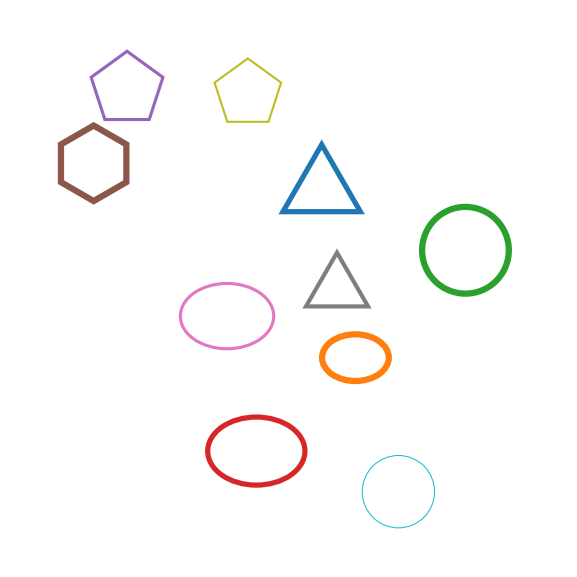[{"shape": "triangle", "thickness": 2.5, "radius": 0.39, "center": [0.557, 0.671]}, {"shape": "oval", "thickness": 3, "radius": 0.29, "center": [0.615, 0.38]}, {"shape": "circle", "thickness": 3, "radius": 0.38, "center": [0.806, 0.566]}, {"shape": "oval", "thickness": 2.5, "radius": 0.42, "center": [0.444, 0.218]}, {"shape": "pentagon", "thickness": 1.5, "radius": 0.33, "center": [0.22, 0.845]}, {"shape": "hexagon", "thickness": 3, "radius": 0.33, "center": [0.162, 0.716]}, {"shape": "oval", "thickness": 1.5, "radius": 0.4, "center": [0.393, 0.452]}, {"shape": "triangle", "thickness": 2, "radius": 0.31, "center": [0.584, 0.5]}, {"shape": "pentagon", "thickness": 1, "radius": 0.3, "center": [0.429, 0.837]}, {"shape": "circle", "thickness": 0.5, "radius": 0.31, "center": [0.69, 0.148]}]